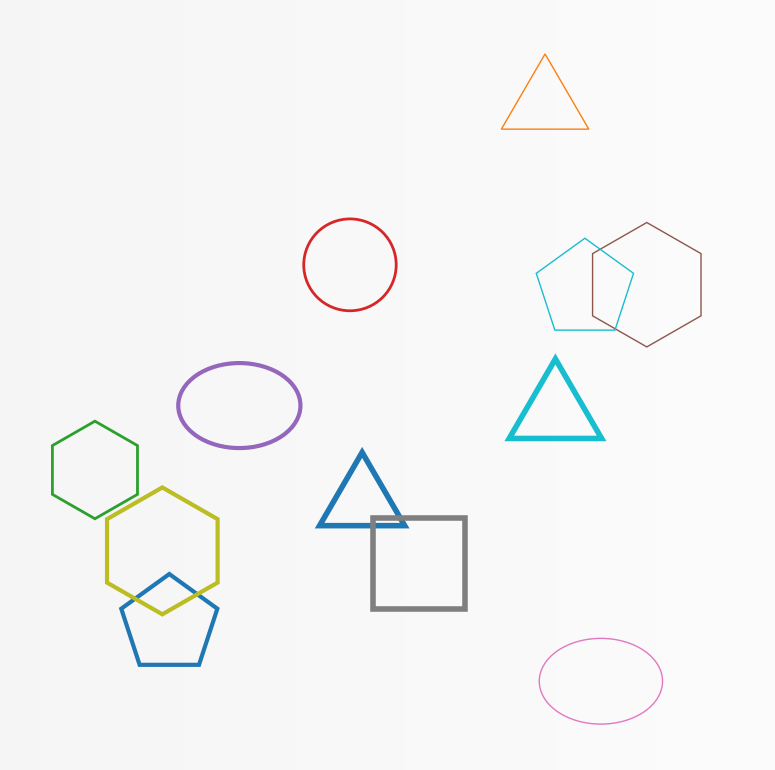[{"shape": "triangle", "thickness": 2, "radius": 0.32, "center": [0.467, 0.349]}, {"shape": "pentagon", "thickness": 1.5, "radius": 0.33, "center": [0.218, 0.189]}, {"shape": "triangle", "thickness": 0.5, "radius": 0.33, "center": [0.703, 0.865]}, {"shape": "hexagon", "thickness": 1, "radius": 0.32, "center": [0.123, 0.39]}, {"shape": "circle", "thickness": 1, "radius": 0.3, "center": [0.452, 0.656]}, {"shape": "oval", "thickness": 1.5, "radius": 0.39, "center": [0.309, 0.473]}, {"shape": "hexagon", "thickness": 0.5, "radius": 0.4, "center": [0.835, 0.63]}, {"shape": "oval", "thickness": 0.5, "radius": 0.4, "center": [0.775, 0.115]}, {"shape": "square", "thickness": 2, "radius": 0.3, "center": [0.541, 0.268]}, {"shape": "hexagon", "thickness": 1.5, "radius": 0.41, "center": [0.209, 0.285]}, {"shape": "pentagon", "thickness": 0.5, "radius": 0.33, "center": [0.755, 0.625]}, {"shape": "triangle", "thickness": 2, "radius": 0.34, "center": [0.717, 0.465]}]